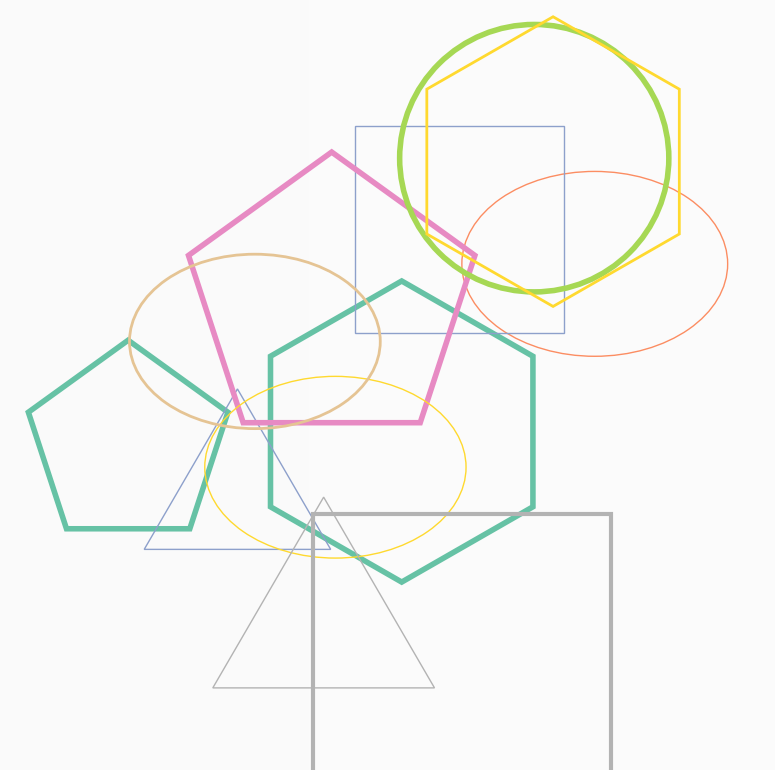[{"shape": "pentagon", "thickness": 2, "radius": 0.68, "center": [0.165, 0.423]}, {"shape": "hexagon", "thickness": 2, "radius": 0.98, "center": [0.518, 0.44]}, {"shape": "oval", "thickness": 0.5, "radius": 0.86, "center": [0.767, 0.657]}, {"shape": "square", "thickness": 0.5, "radius": 0.67, "center": [0.593, 0.702]}, {"shape": "triangle", "thickness": 0.5, "radius": 0.69, "center": [0.306, 0.356]}, {"shape": "pentagon", "thickness": 2, "radius": 0.97, "center": [0.428, 0.608]}, {"shape": "circle", "thickness": 2, "radius": 0.87, "center": [0.689, 0.795]}, {"shape": "hexagon", "thickness": 1, "radius": 0.94, "center": [0.714, 0.79]}, {"shape": "oval", "thickness": 0.5, "radius": 0.84, "center": [0.433, 0.393]}, {"shape": "oval", "thickness": 1, "radius": 0.81, "center": [0.329, 0.557]}, {"shape": "square", "thickness": 1.5, "radius": 0.96, "center": [0.596, 0.141]}, {"shape": "triangle", "thickness": 0.5, "radius": 0.83, "center": [0.418, 0.189]}]